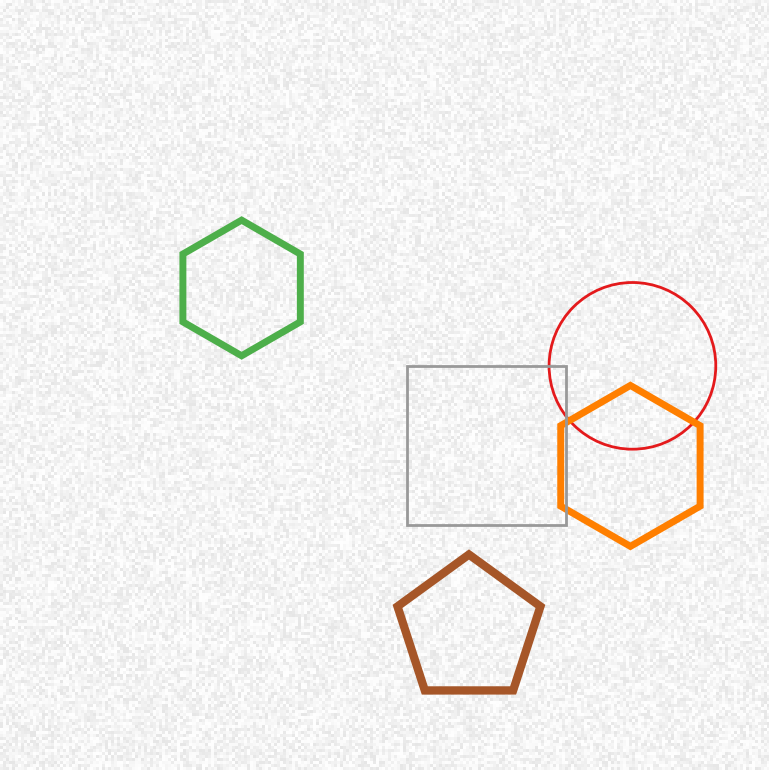[{"shape": "circle", "thickness": 1, "radius": 0.54, "center": [0.821, 0.525]}, {"shape": "hexagon", "thickness": 2.5, "radius": 0.44, "center": [0.314, 0.626]}, {"shape": "hexagon", "thickness": 2.5, "radius": 0.52, "center": [0.819, 0.395]}, {"shape": "pentagon", "thickness": 3, "radius": 0.49, "center": [0.609, 0.182]}, {"shape": "square", "thickness": 1, "radius": 0.52, "center": [0.632, 0.421]}]